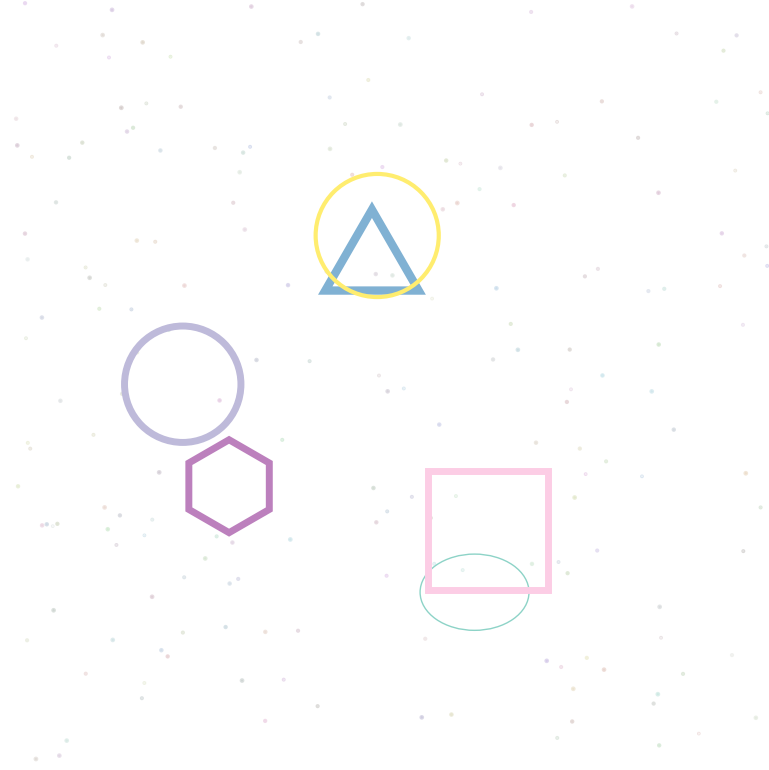[{"shape": "oval", "thickness": 0.5, "radius": 0.35, "center": [0.616, 0.231]}, {"shape": "circle", "thickness": 2.5, "radius": 0.38, "center": [0.237, 0.501]}, {"shape": "triangle", "thickness": 3, "radius": 0.35, "center": [0.483, 0.658]}, {"shape": "square", "thickness": 2.5, "radius": 0.39, "center": [0.634, 0.311]}, {"shape": "hexagon", "thickness": 2.5, "radius": 0.3, "center": [0.297, 0.369]}, {"shape": "circle", "thickness": 1.5, "radius": 0.4, "center": [0.49, 0.694]}]